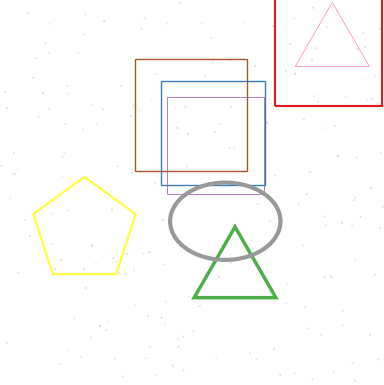[{"shape": "square", "thickness": 1.5, "radius": 0.69, "center": [0.853, 0.865]}, {"shape": "square", "thickness": 1, "radius": 0.67, "center": [0.553, 0.654]}, {"shape": "triangle", "thickness": 2.5, "radius": 0.61, "center": [0.61, 0.288]}, {"shape": "square", "thickness": 0.5, "radius": 0.62, "center": [0.559, 0.622]}, {"shape": "pentagon", "thickness": 1.5, "radius": 0.7, "center": [0.219, 0.401]}, {"shape": "square", "thickness": 1, "radius": 0.73, "center": [0.496, 0.702]}, {"shape": "triangle", "thickness": 0.5, "radius": 0.56, "center": [0.863, 0.883]}, {"shape": "oval", "thickness": 3, "radius": 0.72, "center": [0.585, 0.425]}]